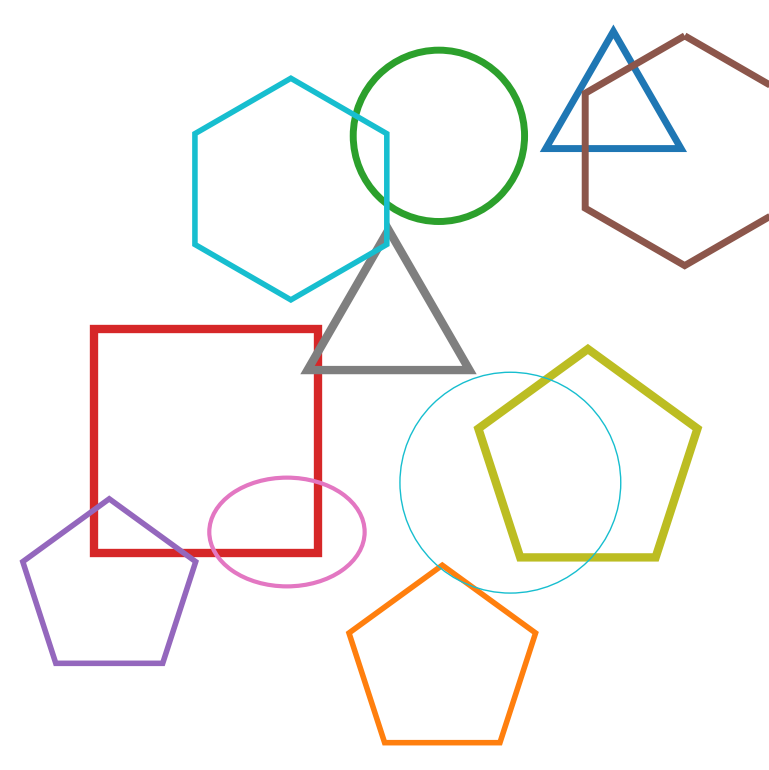[{"shape": "triangle", "thickness": 2.5, "radius": 0.51, "center": [0.797, 0.858]}, {"shape": "pentagon", "thickness": 2, "radius": 0.64, "center": [0.574, 0.139]}, {"shape": "circle", "thickness": 2.5, "radius": 0.56, "center": [0.57, 0.824]}, {"shape": "square", "thickness": 3, "radius": 0.73, "center": [0.268, 0.427]}, {"shape": "pentagon", "thickness": 2, "radius": 0.59, "center": [0.142, 0.234]}, {"shape": "hexagon", "thickness": 2.5, "radius": 0.75, "center": [0.889, 0.804]}, {"shape": "oval", "thickness": 1.5, "radius": 0.5, "center": [0.373, 0.309]}, {"shape": "triangle", "thickness": 3, "radius": 0.61, "center": [0.505, 0.58]}, {"shape": "pentagon", "thickness": 3, "radius": 0.75, "center": [0.764, 0.397]}, {"shape": "circle", "thickness": 0.5, "radius": 0.72, "center": [0.663, 0.373]}, {"shape": "hexagon", "thickness": 2, "radius": 0.72, "center": [0.378, 0.754]}]